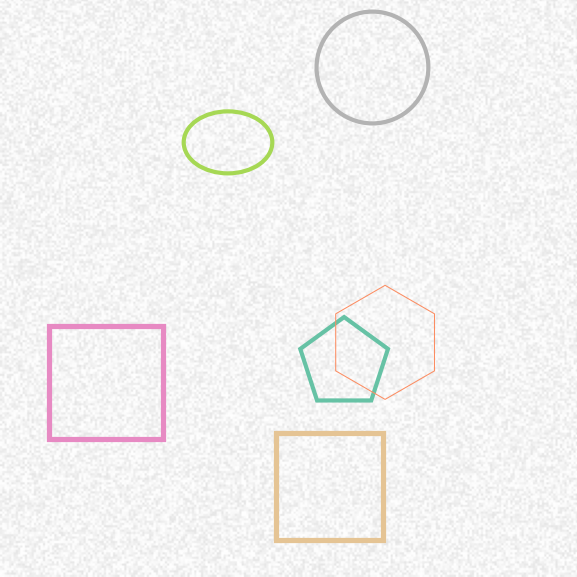[{"shape": "pentagon", "thickness": 2, "radius": 0.4, "center": [0.596, 0.37]}, {"shape": "hexagon", "thickness": 0.5, "radius": 0.49, "center": [0.667, 0.406]}, {"shape": "square", "thickness": 2.5, "radius": 0.49, "center": [0.184, 0.337]}, {"shape": "oval", "thickness": 2, "radius": 0.38, "center": [0.395, 0.753]}, {"shape": "square", "thickness": 2.5, "radius": 0.46, "center": [0.57, 0.157]}, {"shape": "circle", "thickness": 2, "radius": 0.48, "center": [0.645, 0.882]}]